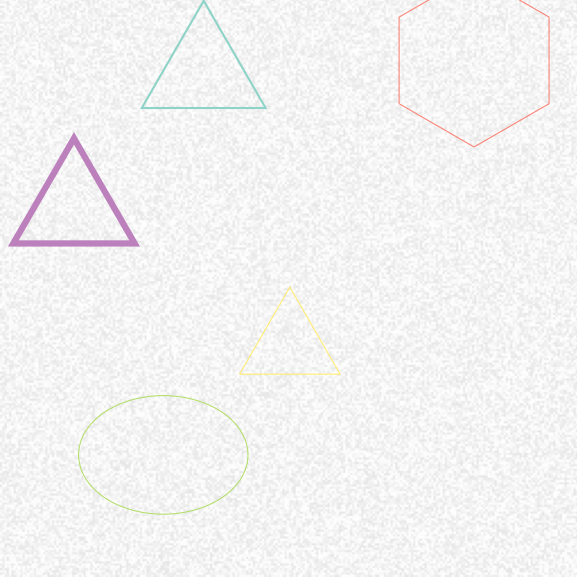[{"shape": "triangle", "thickness": 1, "radius": 0.62, "center": [0.353, 0.874]}, {"shape": "hexagon", "thickness": 0.5, "radius": 0.75, "center": [0.821, 0.895]}, {"shape": "oval", "thickness": 0.5, "radius": 0.73, "center": [0.283, 0.211]}, {"shape": "triangle", "thickness": 3, "radius": 0.61, "center": [0.128, 0.638]}, {"shape": "triangle", "thickness": 0.5, "radius": 0.5, "center": [0.502, 0.401]}]